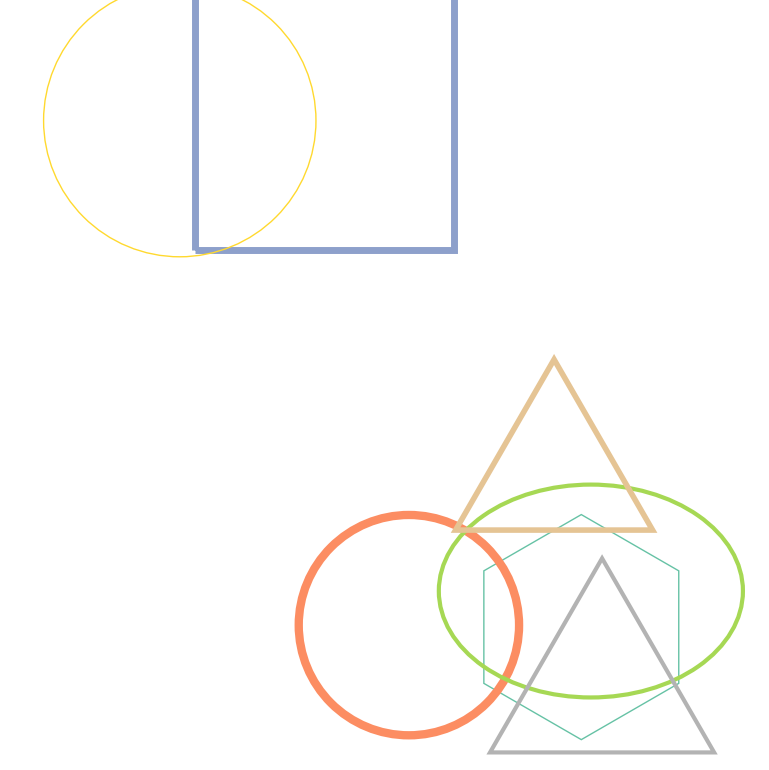[{"shape": "hexagon", "thickness": 0.5, "radius": 0.73, "center": [0.755, 0.186]}, {"shape": "circle", "thickness": 3, "radius": 0.72, "center": [0.531, 0.188]}, {"shape": "square", "thickness": 2.5, "radius": 0.84, "center": [0.422, 0.843]}, {"shape": "oval", "thickness": 1.5, "radius": 0.99, "center": [0.767, 0.232]}, {"shape": "circle", "thickness": 0.5, "radius": 0.88, "center": [0.233, 0.843]}, {"shape": "triangle", "thickness": 2, "radius": 0.74, "center": [0.72, 0.385]}, {"shape": "triangle", "thickness": 1.5, "radius": 0.84, "center": [0.782, 0.107]}]